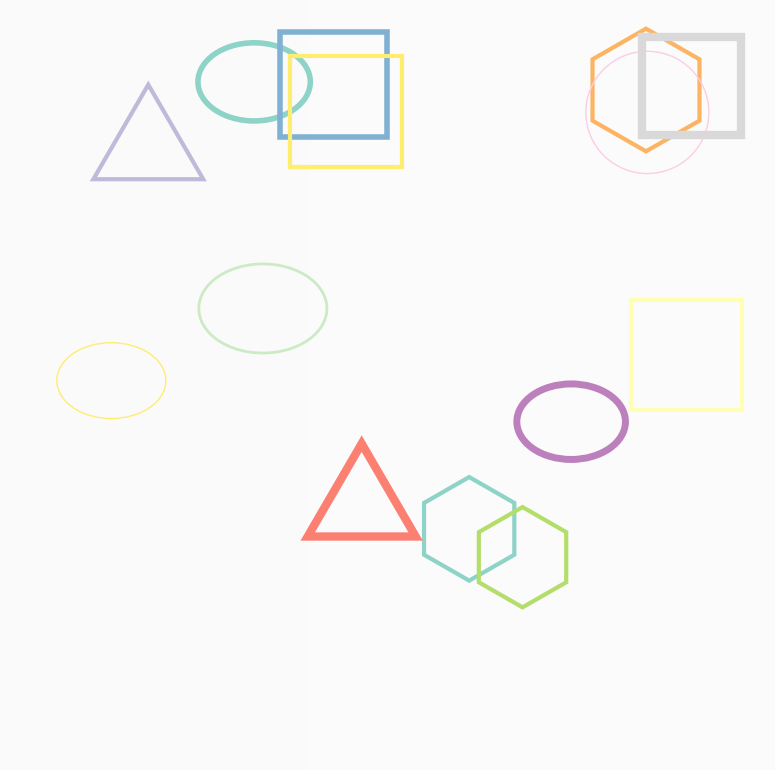[{"shape": "oval", "thickness": 2, "radius": 0.36, "center": [0.328, 0.894]}, {"shape": "hexagon", "thickness": 1.5, "radius": 0.34, "center": [0.605, 0.313]}, {"shape": "square", "thickness": 1.5, "radius": 0.36, "center": [0.886, 0.539]}, {"shape": "triangle", "thickness": 1.5, "radius": 0.41, "center": [0.191, 0.808]}, {"shape": "triangle", "thickness": 3, "radius": 0.4, "center": [0.467, 0.343]}, {"shape": "square", "thickness": 2, "radius": 0.34, "center": [0.43, 0.89]}, {"shape": "hexagon", "thickness": 1.5, "radius": 0.4, "center": [0.834, 0.883]}, {"shape": "hexagon", "thickness": 1.5, "radius": 0.33, "center": [0.674, 0.276]}, {"shape": "circle", "thickness": 0.5, "radius": 0.4, "center": [0.835, 0.854]}, {"shape": "square", "thickness": 3, "radius": 0.32, "center": [0.892, 0.888]}, {"shape": "oval", "thickness": 2.5, "radius": 0.35, "center": [0.737, 0.452]}, {"shape": "oval", "thickness": 1, "radius": 0.41, "center": [0.339, 0.599]}, {"shape": "square", "thickness": 1.5, "radius": 0.36, "center": [0.446, 0.855]}, {"shape": "oval", "thickness": 0.5, "radius": 0.35, "center": [0.144, 0.506]}]